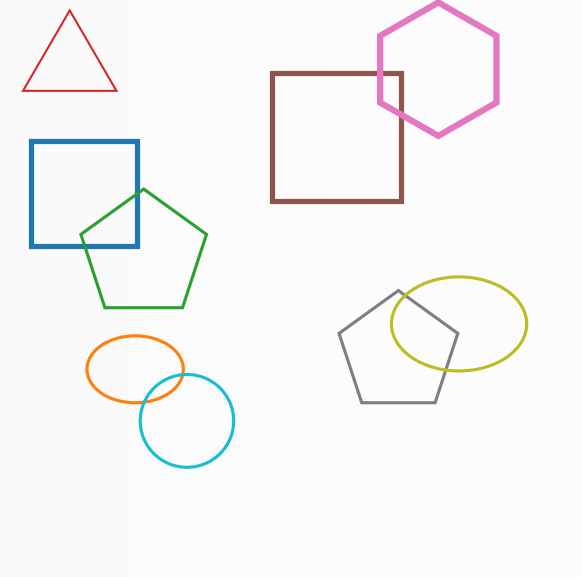[{"shape": "square", "thickness": 2.5, "radius": 0.46, "center": [0.145, 0.664]}, {"shape": "oval", "thickness": 1.5, "radius": 0.41, "center": [0.233, 0.36]}, {"shape": "pentagon", "thickness": 1.5, "radius": 0.57, "center": [0.247, 0.558]}, {"shape": "triangle", "thickness": 1, "radius": 0.46, "center": [0.12, 0.888]}, {"shape": "square", "thickness": 2.5, "radius": 0.55, "center": [0.579, 0.762]}, {"shape": "hexagon", "thickness": 3, "radius": 0.58, "center": [0.754, 0.879]}, {"shape": "pentagon", "thickness": 1.5, "radius": 0.54, "center": [0.685, 0.389]}, {"shape": "oval", "thickness": 1.5, "radius": 0.58, "center": [0.79, 0.438]}, {"shape": "circle", "thickness": 1.5, "radius": 0.4, "center": [0.322, 0.27]}]